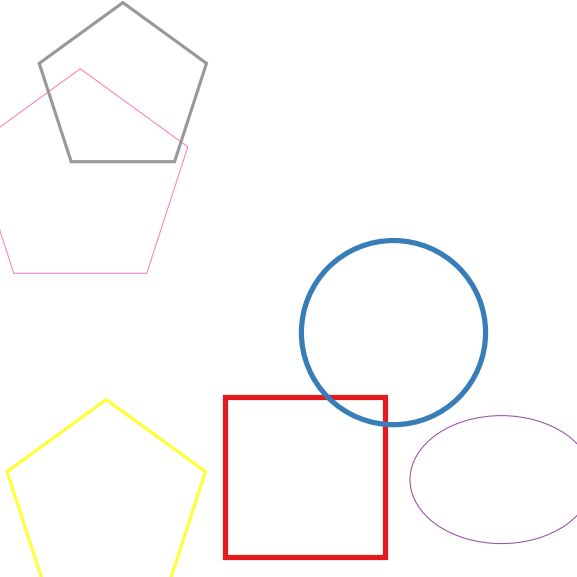[{"shape": "square", "thickness": 2.5, "radius": 0.69, "center": [0.528, 0.174]}, {"shape": "circle", "thickness": 2.5, "radius": 0.8, "center": [0.681, 0.423]}, {"shape": "oval", "thickness": 0.5, "radius": 0.79, "center": [0.868, 0.169]}, {"shape": "pentagon", "thickness": 1.5, "radius": 0.9, "center": [0.184, 0.127]}, {"shape": "pentagon", "thickness": 0.5, "radius": 0.98, "center": [0.139, 0.684]}, {"shape": "pentagon", "thickness": 1.5, "radius": 0.76, "center": [0.213, 0.842]}]